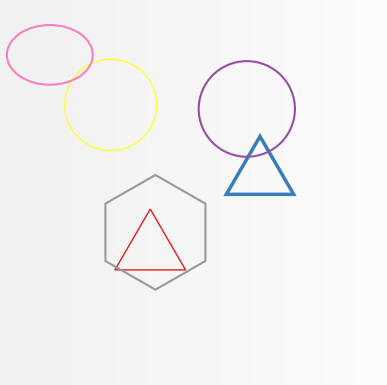[{"shape": "triangle", "thickness": 1, "radius": 0.53, "center": [0.388, 0.352]}, {"shape": "triangle", "thickness": 2.5, "radius": 0.5, "center": [0.671, 0.545]}, {"shape": "circle", "thickness": 1.5, "radius": 0.62, "center": [0.637, 0.717]}, {"shape": "circle", "thickness": 1, "radius": 0.59, "center": [0.286, 0.727]}, {"shape": "oval", "thickness": 1.5, "radius": 0.55, "center": [0.129, 0.857]}, {"shape": "hexagon", "thickness": 1.5, "radius": 0.74, "center": [0.401, 0.397]}]